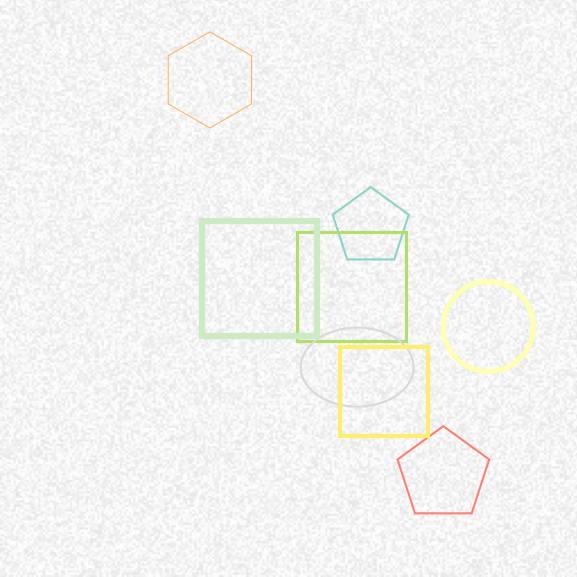[{"shape": "pentagon", "thickness": 1, "radius": 0.35, "center": [0.642, 0.606]}, {"shape": "circle", "thickness": 2.5, "radius": 0.39, "center": [0.845, 0.434]}, {"shape": "pentagon", "thickness": 1, "radius": 0.42, "center": [0.768, 0.178]}, {"shape": "hexagon", "thickness": 0.5, "radius": 0.42, "center": [0.363, 0.861]}, {"shape": "square", "thickness": 1.5, "radius": 0.47, "center": [0.609, 0.503]}, {"shape": "oval", "thickness": 1, "radius": 0.49, "center": [0.619, 0.363]}, {"shape": "square", "thickness": 3, "radius": 0.5, "center": [0.45, 0.516]}, {"shape": "square", "thickness": 2, "radius": 0.38, "center": [0.665, 0.321]}]